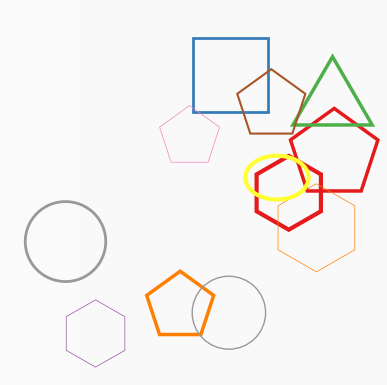[{"shape": "pentagon", "thickness": 2.5, "radius": 0.59, "center": [0.862, 0.6]}, {"shape": "hexagon", "thickness": 3, "radius": 0.48, "center": [0.745, 0.499]}, {"shape": "square", "thickness": 2, "radius": 0.48, "center": [0.595, 0.806]}, {"shape": "triangle", "thickness": 2.5, "radius": 0.59, "center": [0.858, 0.734]}, {"shape": "hexagon", "thickness": 0.5, "radius": 0.44, "center": [0.247, 0.134]}, {"shape": "hexagon", "thickness": 0.5, "radius": 0.57, "center": [0.817, 0.408]}, {"shape": "pentagon", "thickness": 2.5, "radius": 0.45, "center": [0.465, 0.205]}, {"shape": "oval", "thickness": 3, "radius": 0.41, "center": [0.715, 0.539]}, {"shape": "pentagon", "thickness": 1.5, "radius": 0.46, "center": [0.7, 0.728]}, {"shape": "pentagon", "thickness": 0.5, "radius": 0.41, "center": [0.489, 0.645]}, {"shape": "circle", "thickness": 2, "radius": 0.52, "center": [0.169, 0.373]}, {"shape": "circle", "thickness": 1, "radius": 0.47, "center": [0.591, 0.188]}]